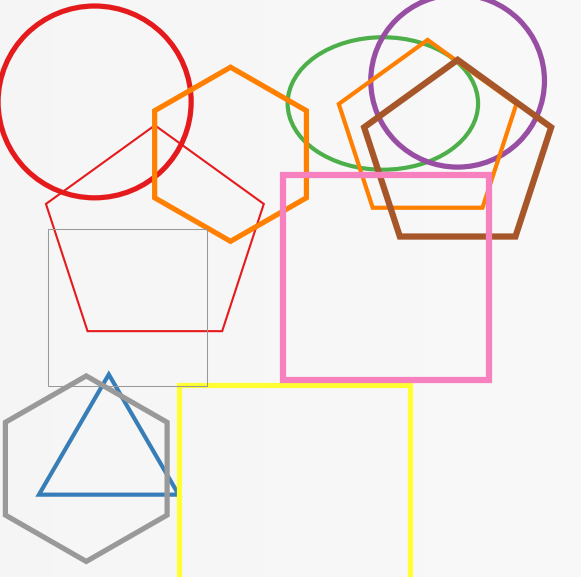[{"shape": "pentagon", "thickness": 1, "radius": 0.99, "center": [0.266, 0.585]}, {"shape": "circle", "thickness": 2.5, "radius": 0.83, "center": [0.163, 0.823]}, {"shape": "triangle", "thickness": 2, "radius": 0.69, "center": [0.187, 0.212]}, {"shape": "oval", "thickness": 2, "radius": 0.82, "center": [0.659, 0.82]}, {"shape": "circle", "thickness": 2.5, "radius": 0.75, "center": [0.787, 0.859]}, {"shape": "pentagon", "thickness": 2, "radius": 0.8, "center": [0.736, 0.769]}, {"shape": "hexagon", "thickness": 2.5, "radius": 0.75, "center": [0.397, 0.732]}, {"shape": "square", "thickness": 2.5, "radius": 0.99, "center": [0.506, 0.134]}, {"shape": "pentagon", "thickness": 3, "radius": 0.85, "center": [0.787, 0.726]}, {"shape": "square", "thickness": 3, "radius": 0.89, "center": [0.665, 0.519]}, {"shape": "hexagon", "thickness": 2.5, "radius": 0.8, "center": [0.148, 0.188]}, {"shape": "square", "thickness": 0.5, "radius": 0.68, "center": [0.219, 0.467]}]